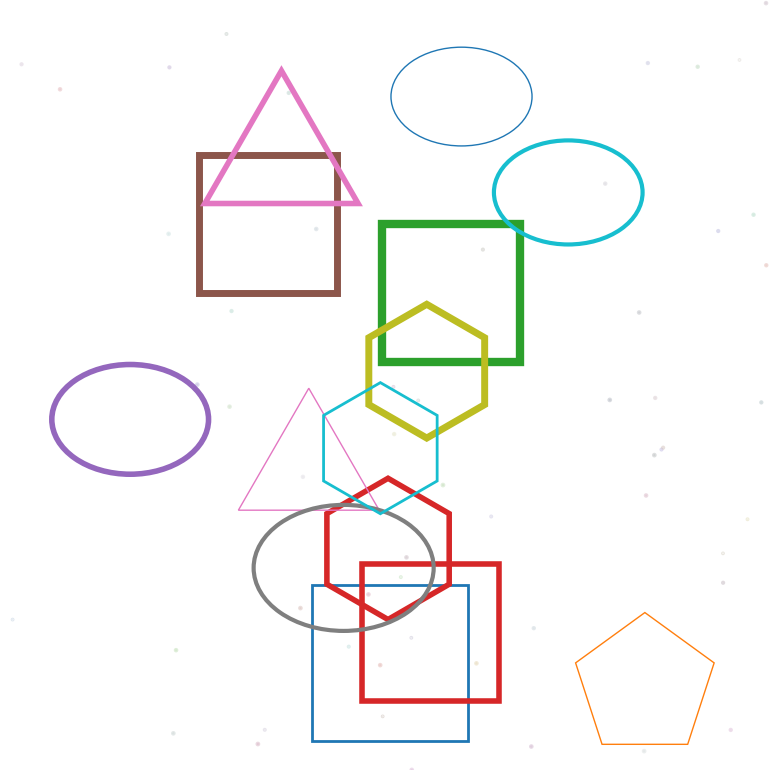[{"shape": "oval", "thickness": 0.5, "radius": 0.46, "center": [0.599, 0.875]}, {"shape": "square", "thickness": 1, "radius": 0.5, "center": [0.507, 0.139]}, {"shape": "pentagon", "thickness": 0.5, "radius": 0.47, "center": [0.837, 0.11]}, {"shape": "square", "thickness": 3, "radius": 0.45, "center": [0.586, 0.62]}, {"shape": "square", "thickness": 2, "radius": 0.44, "center": [0.559, 0.179]}, {"shape": "hexagon", "thickness": 2, "radius": 0.46, "center": [0.504, 0.287]}, {"shape": "oval", "thickness": 2, "radius": 0.51, "center": [0.169, 0.455]}, {"shape": "square", "thickness": 2.5, "radius": 0.45, "center": [0.348, 0.709]}, {"shape": "triangle", "thickness": 0.5, "radius": 0.53, "center": [0.401, 0.39]}, {"shape": "triangle", "thickness": 2, "radius": 0.57, "center": [0.366, 0.793]}, {"shape": "oval", "thickness": 1.5, "radius": 0.58, "center": [0.446, 0.262]}, {"shape": "hexagon", "thickness": 2.5, "radius": 0.43, "center": [0.554, 0.518]}, {"shape": "hexagon", "thickness": 1, "radius": 0.43, "center": [0.494, 0.418]}, {"shape": "oval", "thickness": 1.5, "radius": 0.48, "center": [0.738, 0.75]}]